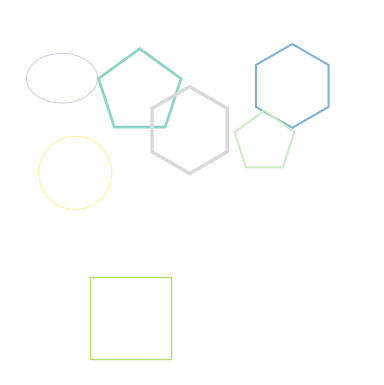[{"shape": "pentagon", "thickness": 2, "radius": 0.56, "center": [0.363, 0.761]}, {"shape": "oval", "thickness": 0.5, "radius": 0.46, "center": [0.161, 0.797]}, {"shape": "hexagon", "thickness": 1.5, "radius": 0.54, "center": [0.759, 0.777]}, {"shape": "square", "thickness": 1, "radius": 0.53, "center": [0.339, 0.175]}, {"shape": "hexagon", "thickness": 2.5, "radius": 0.56, "center": [0.493, 0.662]}, {"shape": "pentagon", "thickness": 1.5, "radius": 0.41, "center": [0.687, 0.632]}, {"shape": "circle", "thickness": 0.5, "radius": 0.48, "center": [0.196, 0.551]}]